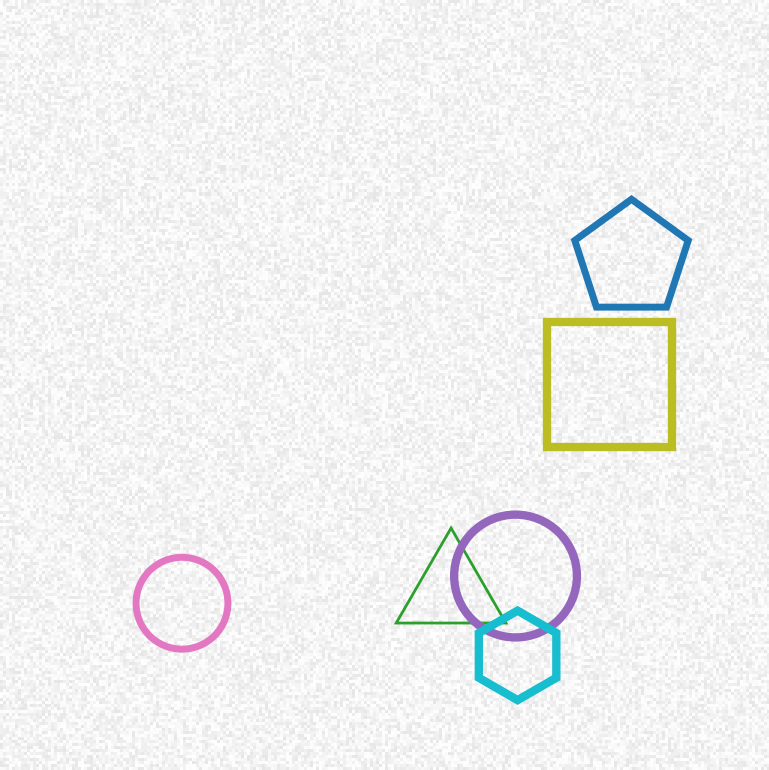[{"shape": "pentagon", "thickness": 2.5, "radius": 0.39, "center": [0.82, 0.664]}, {"shape": "triangle", "thickness": 1, "radius": 0.41, "center": [0.586, 0.232]}, {"shape": "circle", "thickness": 3, "radius": 0.4, "center": [0.67, 0.252]}, {"shape": "circle", "thickness": 2.5, "radius": 0.3, "center": [0.236, 0.217]}, {"shape": "square", "thickness": 3, "radius": 0.41, "center": [0.792, 0.501]}, {"shape": "hexagon", "thickness": 3, "radius": 0.29, "center": [0.672, 0.149]}]